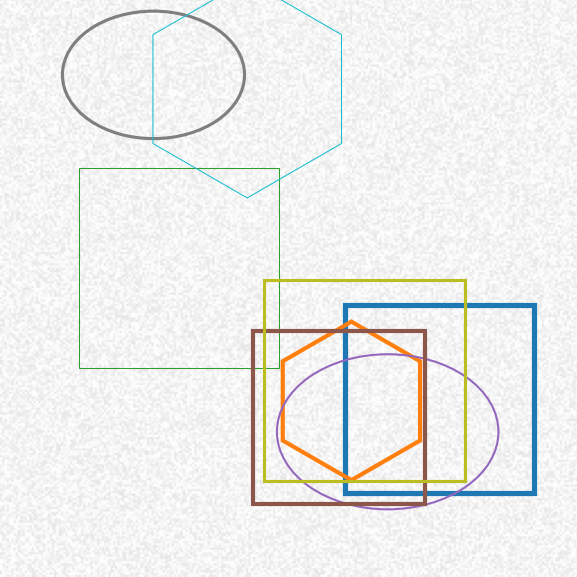[{"shape": "square", "thickness": 2.5, "radius": 0.82, "center": [0.761, 0.308]}, {"shape": "hexagon", "thickness": 2, "radius": 0.69, "center": [0.608, 0.305]}, {"shape": "square", "thickness": 0.5, "radius": 0.87, "center": [0.31, 0.535]}, {"shape": "oval", "thickness": 1, "radius": 0.96, "center": [0.671, 0.251]}, {"shape": "square", "thickness": 2, "radius": 0.75, "center": [0.587, 0.276]}, {"shape": "oval", "thickness": 1.5, "radius": 0.79, "center": [0.266, 0.869]}, {"shape": "square", "thickness": 1.5, "radius": 0.87, "center": [0.631, 0.341]}, {"shape": "hexagon", "thickness": 0.5, "radius": 0.94, "center": [0.428, 0.845]}]